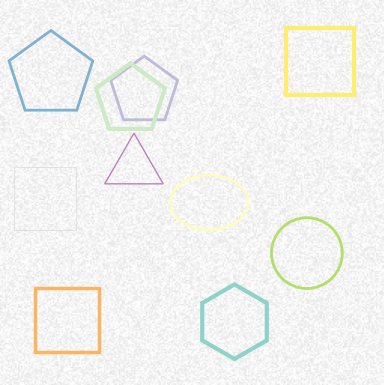[{"shape": "hexagon", "thickness": 3, "radius": 0.48, "center": [0.609, 0.164]}, {"shape": "oval", "thickness": 1.5, "radius": 0.51, "center": [0.543, 0.474]}, {"shape": "pentagon", "thickness": 2, "radius": 0.46, "center": [0.375, 0.763]}, {"shape": "pentagon", "thickness": 2, "radius": 0.57, "center": [0.132, 0.806]}, {"shape": "square", "thickness": 2.5, "radius": 0.41, "center": [0.174, 0.168]}, {"shape": "circle", "thickness": 2, "radius": 0.46, "center": [0.797, 0.343]}, {"shape": "square", "thickness": 0.5, "radius": 0.4, "center": [0.116, 0.484]}, {"shape": "triangle", "thickness": 1, "radius": 0.44, "center": [0.348, 0.566]}, {"shape": "pentagon", "thickness": 3, "radius": 0.47, "center": [0.339, 0.741]}, {"shape": "square", "thickness": 3, "radius": 0.44, "center": [0.831, 0.841]}]